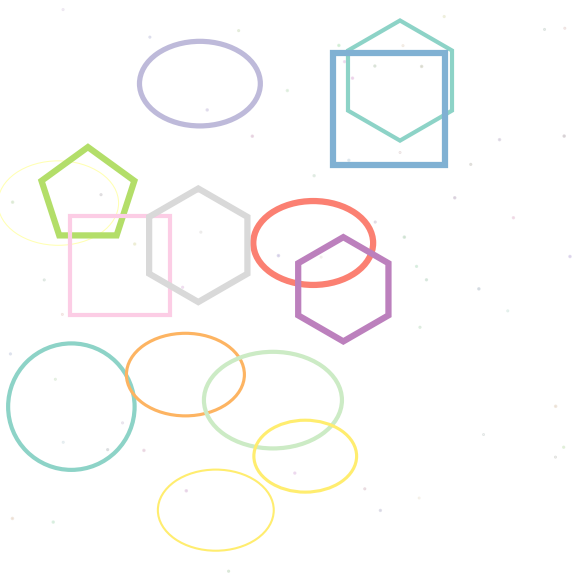[{"shape": "hexagon", "thickness": 2, "radius": 0.52, "center": [0.693, 0.86]}, {"shape": "circle", "thickness": 2, "radius": 0.55, "center": [0.124, 0.295]}, {"shape": "oval", "thickness": 0.5, "radius": 0.52, "center": [0.101, 0.647]}, {"shape": "oval", "thickness": 2.5, "radius": 0.52, "center": [0.346, 0.854]}, {"shape": "oval", "thickness": 3, "radius": 0.52, "center": [0.542, 0.578]}, {"shape": "square", "thickness": 3, "radius": 0.49, "center": [0.673, 0.81]}, {"shape": "oval", "thickness": 1.5, "radius": 0.51, "center": [0.321, 0.351]}, {"shape": "pentagon", "thickness": 3, "radius": 0.42, "center": [0.152, 0.66]}, {"shape": "square", "thickness": 2, "radius": 0.43, "center": [0.208, 0.539]}, {"shape": "hexagon", "thickness": 3, "radius": 0.49, "center": [0.343, 0.574]}, {"shape": "hexagon", "thickness": 3, "radius": 0.45, "center": [0.595, 0.498]}, {"shape": "oval", "thickness": 2, "radius": 0.6, "center": [0.473, 0.306]}, {"shape": "oval", "thickness": 1, "radius": 0.5, "center": [0.374, 0.116]}, {"shape": "oval", "thickness": 1.5, "radius": 0.44, "center": [0.529, 0.209]}]